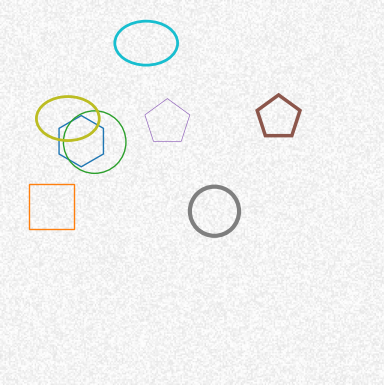[{"shape": "hexagon", "thickness": 1, "radius": 0.33, "center": [0.211, 0.633]}, {"shape": "square", "thickness": 1, "radius": 0.29, "center": [0.134, 0.464]}, {"shape": "circle", "thickness": 1, "radius": 0.41, "center": [0.246, 0.631]}, {"shape": "pentagon", "thickness": 0.5, "radius": 0.31, "center": [0.435, 0.683]}, {"shape": "pentagon", "thickness": 2.5, "radius": 0.29, "center": [0.724, 0.695]}, {"shape": "circle", "thickness": 3, "radius": 0.32, "center": [0.557, 0.451]}, {"shape": "oval", "thickness": 2, "radius": 0.41, "center": [0.176, 0.692]}, {"shape": "oval", "thickness": 2, "radius": 0.41, "center": [0.38, 0.888]}]